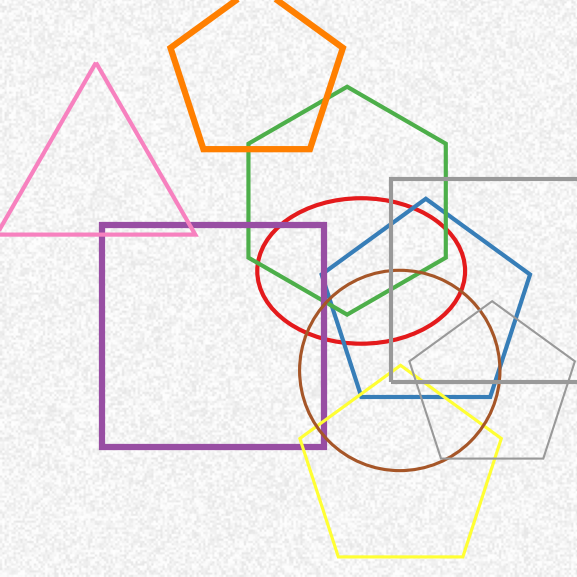[{"shape": "oval", "thickness": 2, "radius": 0.9, "center": [0.625, 0.53]}, {"shape": "pentagon", "thickness": 2, "radius": 0.95, "center": [0.737, 0.465]}, {"shape": "hexagon", "thickness": 2, "radius": 0.99, "center": [0.601, 0.652]}, {"shape": "square", "thickness": 3, "radius": 0.96, "center": [0.368, 0.418]}, {"shape": "pentagon", "thickness": 3, "radius": 0.78, "center": [0.444, 0.868]}, {"shape": "pentagon", "thickness": 1.5, "radius": 0.92, "center": [0.694, 0.183]}, {"shape": "circle", "thickness": 1.5, "radius": 0.87, "center": [0.692, 0.358]}, {"shape": "triangle", "thickness": 2, "radius": 0.99, "center": [0.166, 0.692]}, {"shape": "pentagon", "thickness": 1, "radius": 0.75, "center": [0.852, 0.327]}, {"shape": "square", "thickness": 2, "radius": 0.88, "center": [0.853, 0.514]}]